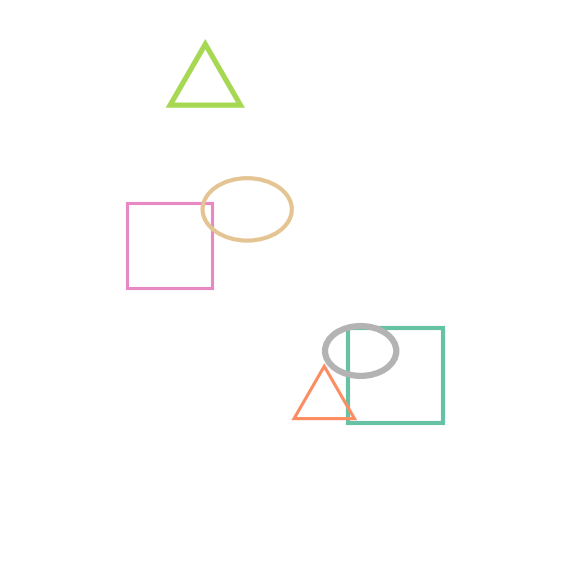[{"shape": "square", "thickness": 2, "radius": 0.41, "center": [0.685, 0.349]}, {"shape": "triangle", "thickness": 1.5, "radius": 0.3, "center": [0.561, 0.304]}, {"shape": "square", "thickness": 1.5, "radius": 0.37, "center": [0.293, 0.574]}, {"shape": "triangle", "thickness": 2.5, "radius": 0.35, "center": [0.355, 0.852]}, {"shape": "oval", "thickness": 2, "radius": 0.39, "center": [0.428, 0.637]}, {"shape": "oval", "thickness": 3, "radius": 0.31, "center": [0.625, 0.391]}]